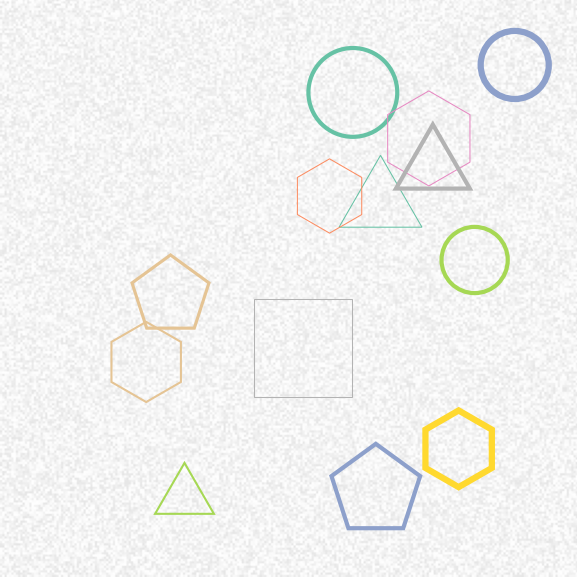[{"shape": "triangle", "thickness": 0.5, "radius": 0.41, "center": [0.659, 0.647]}, {"shape": "circle", "thickness": 2, "radius": 0.38, "center": [0.611, 0.839]}, {"shape": "hexagon", "thickness": 0.5, "radius": 0.32, "center": [0.571, 0.66]}, {"shape": "circle", "thickness": 3, "radius": 0.29, "center": [0.891, 0.887]}, {"shape": "pentagon", "thickness": 2, "radius": 0.4, "center": [0.651, 0.15]}, {"shape": "hexagon", "thickness": 0.5, "radius": 0.41, "center": [0.743, 0.759]}, {"shape": "triangle", "thickness": 1, "radius": 0.29, "center": [0.319, 0.139]}, {"shape": "circle", "thickness": 2, "radius": 0.29, "center": [0.822, 0.549]}, {"shape": "hexagon", "thickness": 3, "radius": 0.33, "center": [0.794, 0.222]}, {"shape": "hexagon", "thickness": 1, "radius": 0.35, "center": [0.253, 0.372]}, {"shape": "pentagon", "thickness": 1.5, "radius": 0.35, "center": [0.295, 0.488]}, {"shape": "triangle", "thickness": 2, "radius": 0.37, "center": [0.75, 0.71]}, {"shape": "square", "thickness": 0.5, "radius": 0.42, "center": [0.524, 0.397]}]